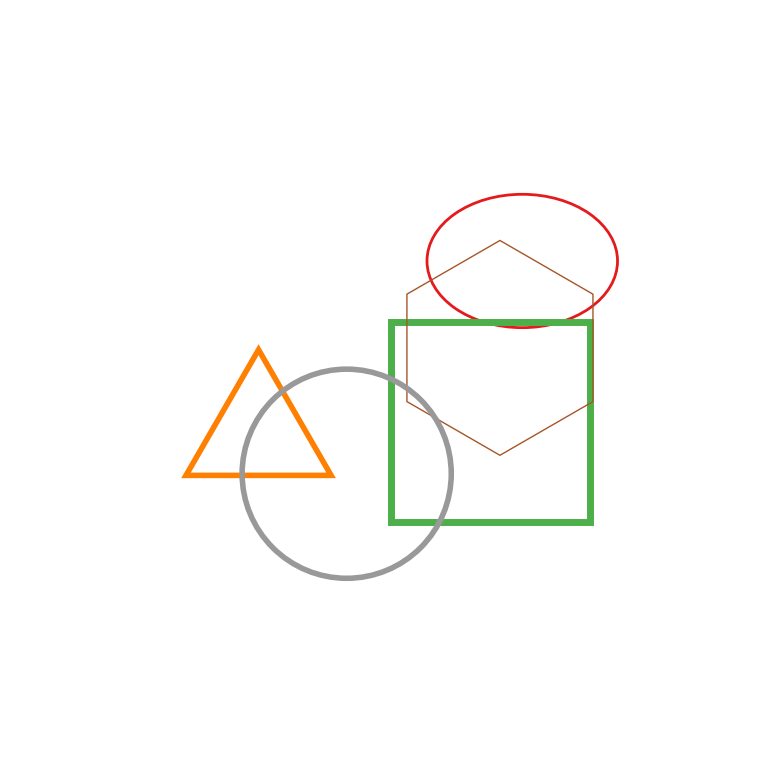[{"shape": "oval", "thickness": 1, "radius": 0.62, "center": [0.678, 0.661]}, {"shape": "square", "thickness": 2.5, "radius": 0.65, "center": [0.637, 0.452]}, {"shape": "triangle", "thickness": 2, "radius": 0.54, "center": [0.336, 0.437]}, {"shape": "hexagon", "thickness": 0.5, "radius": 0.7, "center": [0.649, 0.548]}, {"shape": "circle", "thickness": 2, "radius": 0.68, "center": [0.45, 0.385]}]